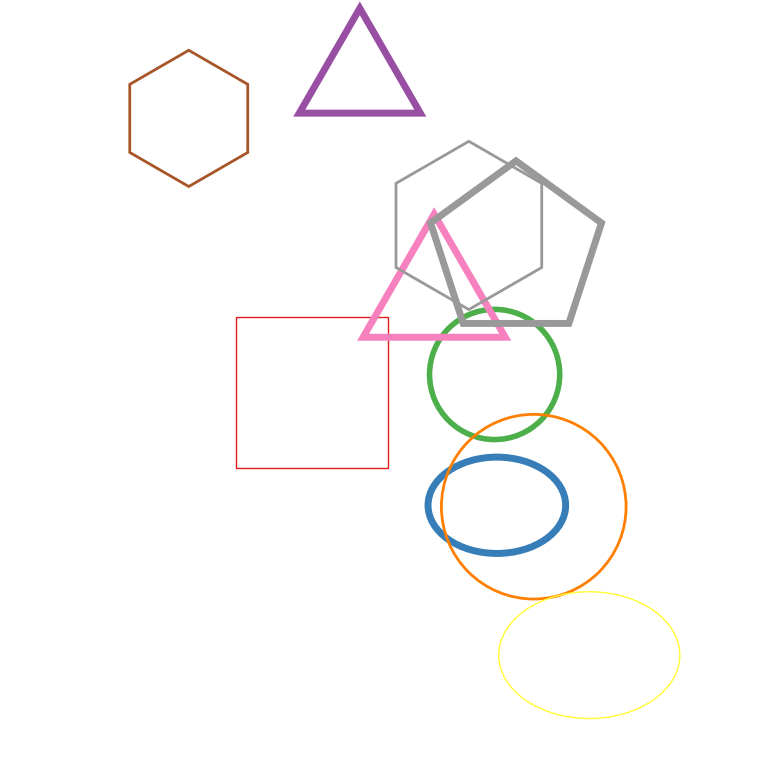[{"shape": "square", "thickness": 0.5, "radius": 0.49, "center": [0.405, 0.49]}, {"shape": "oval", "thickness": 2.5, "radius": 0.45, "center": [0.645, 0.344]}, {"shape": "circle", "thickness": 2, "radius": 0.42, "center": [0.642, 0.514]}, {"shape": "triangle", "thickness": 2.5, "radius": 0.45, "center": [0.467, 0.898]}, {"shape": "circle", "thickness": 1, "radius": 0.6, "center": [0.693, 0.342]}, {"shape": "oval", "thickness": 0.5, "radius": 0.59, "center": [0.765, 0.149]}, {"shape": "hexagon", "thickness": 1, "radius": 0.44, "center": [0.245, 0.846]}, {"shape": "triangle", "thickness": 2.5, "radius": 0.53, "center": [0.564, 0.615]}, {"shape": "pentagon", "thickness": 2.5, "radius": 0.58, "center": [0.67, 0.674]}, {"shape": "hexagon", "thickness": 1, "radius": 0.55, "center": [0.609, 0.707]}]